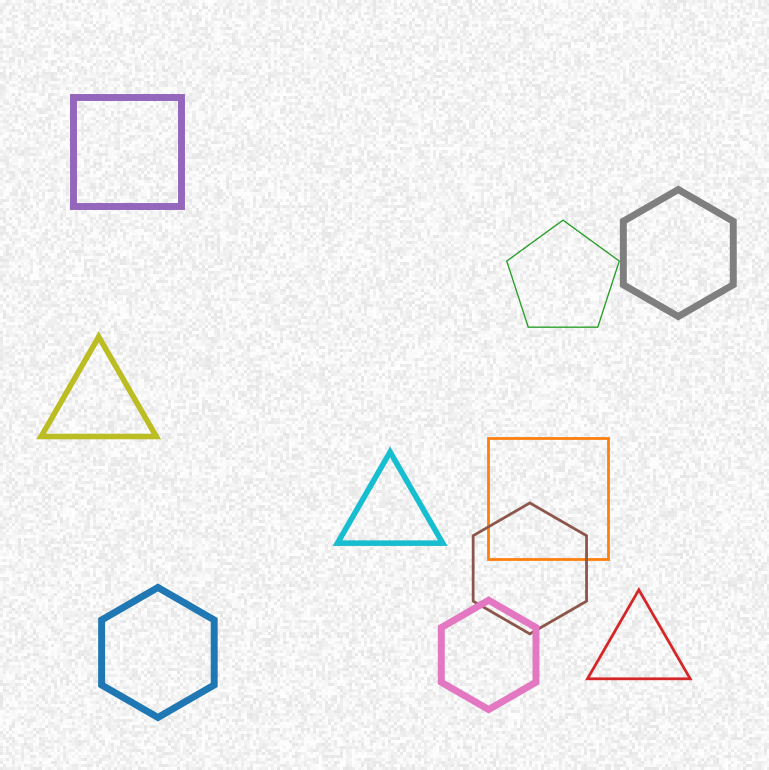[{"shape": "hexagon", "thickness": 2.5, "radius": 0.42, "center": [0.205, 0.153]}, {"shape": "square", "thickness": 1, "radius": 0.39, "center": [0.711, 0.352]}, {"shape": "pentagon", "thickness": 0.5, "radius": 0.38, "center": [0.731, 0.637]}, {"shape": "triangle", "thickness": 1, "radius": 0.39, "center": [0.83, 0.157]}, {"shape": "square", "thickness": 2.5, "radius": 0.35, "center": [0.165, 0.803]}, {"shape": "hexagon", "thickness": 1, "radius": 0.43, "center": [0.688, 0.262]}, {"shape": "hexagon", "thickness": 2.5, "radius": 0.35, "center": [0.635, 0.149]}, {"shape": "hexagon", "thickness": 2.5, "radius": 0.41, "center": [0.881, 0.671]}, {"shape": "triangle", "thickness": 2, "radius": 0.43, "center": [0.128, 0.476]}, {"shape": "triangle", "thickness": 2, "radius": 0.39, "center": [0.507, 0.334]}]